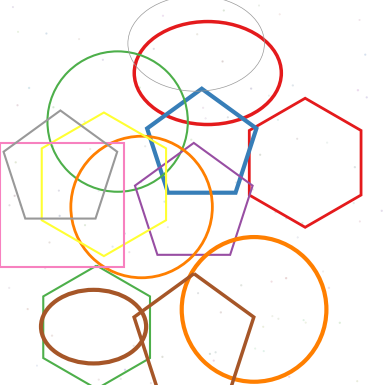[{"shape": "hexagon", "thickness": 2, "radius": 0.84, "center": [0.793, 0.577]}, {"shape": "oval", "thickness": 2.5, "radius": 0.96, "center": [0.54, 0.81]}, {"shape": "pentagon", "thickness": 3, "radius": 0.75, "center": [0.524, 0.62]}, {"shape": "hexagon", "thickness": 1.5, "radius": 0.8, "center": [0.251, 0.15]}, {"shape": "circle", "thickness": 1.5, "radius": 0.91, "center": [0.306, 0.684]}, {"shape": "pentagon", "thickness": 1.5, "radius": 0.8, "center": [0.503, 0.468]}, {"shape": "circle", "thickness": 2, "radius": 0.92, "center": [0.368, 0.462]}, {"shape": "circle", "thickness": 3, "radius": 0.94, "center": [0.66, 0.196]}, {"shape": "hexagon", "thickness": 1.5, "radius": 0.93, "center": [0.27, 0.521]}, {"shape": "oval", "thickness": 3, "radius": 0.68, "center": [0.243, 0.152]}, {"shape": "pentagon", "thickness": 2.5, "radius": 0.82, "center": [0.504, 0.126]}, {"shape": "square", "thickness": 1.5, "radius": 0.81, "center": [0.161, 0.467]}, {"shape": "oval", "thickness": 0.5, "radius": 0.89, "center": [0.509, 0.887]}, {"shape": "pentagon", "thickness": 1.5, "radius": 0.78, "center": [0.157, 0.558]}]